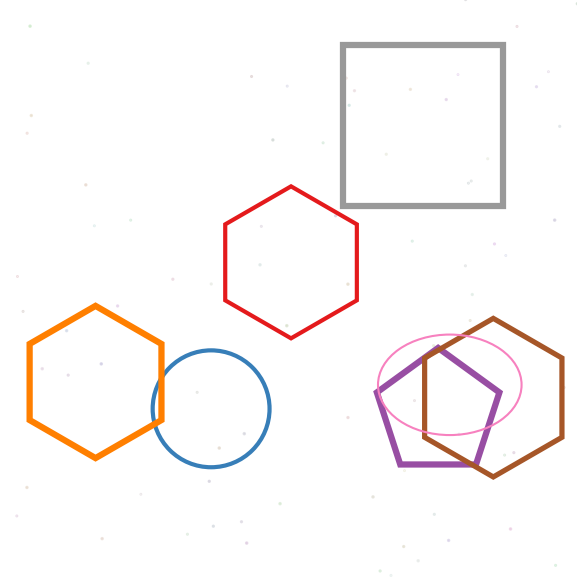[{"shape": "hexagon", "thickness": 2, "radius": 0.66, "center": [0.504, 0.545]}, {"shape": "circle", "thickness": 2, "radius": 0.51, "center": [0.366, 0.291]}, {"shape": "pentagon", "thickness": 3, "radius": 0.56, "center": [0.759, 0.285]}, {"shape": "hexagon", "thickness": 3, "radius": 0.66, "center": [0.165, 0.338]}, {"shape": "hexagon", "thickness": 2.5, "radius": 0.69, "center": [0.854, 0.311]}, {"shape": "oval", "thickness": 1, "radius": 0.62, "center": [0.779, 0.333]}, {"shape": "square", "thickness": 3, "radius": 0.7, "center": [0.732, 0.781]}]